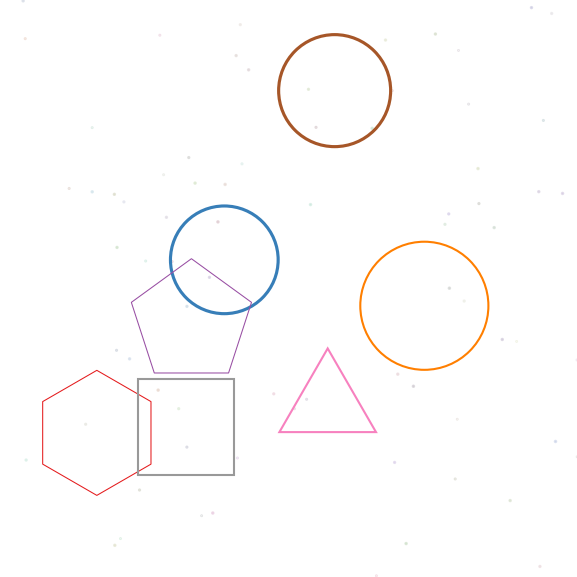[{"shape": "hexagon", "thickness": 0.5, "radius": 0.54, "center": [0.168, 0.25]}, {"shape": "circle", "thickness": 1.5, "radius": 0.47, "center": [0.388, 0.549]}, {"shape": "pentagon", "thickness": 0.5, "radius": 0.55, "center": [0.331, 0.442]}, {"shape": "circle", "thickness": 1, "radius": 0.55, "center": [0.735, 0.47]}, {"shape": "circle", "thickness": 1.5, "radius": 0.48, "center": [0.579, 0.842]}, {"shape": "triangle", "thickness": 1, "radius": 0.48, "center": [0.567, 0.299]}, {"shape": "square", "thickness": 1, "radius": 0.42, "center": [0.322, 0.259]}]